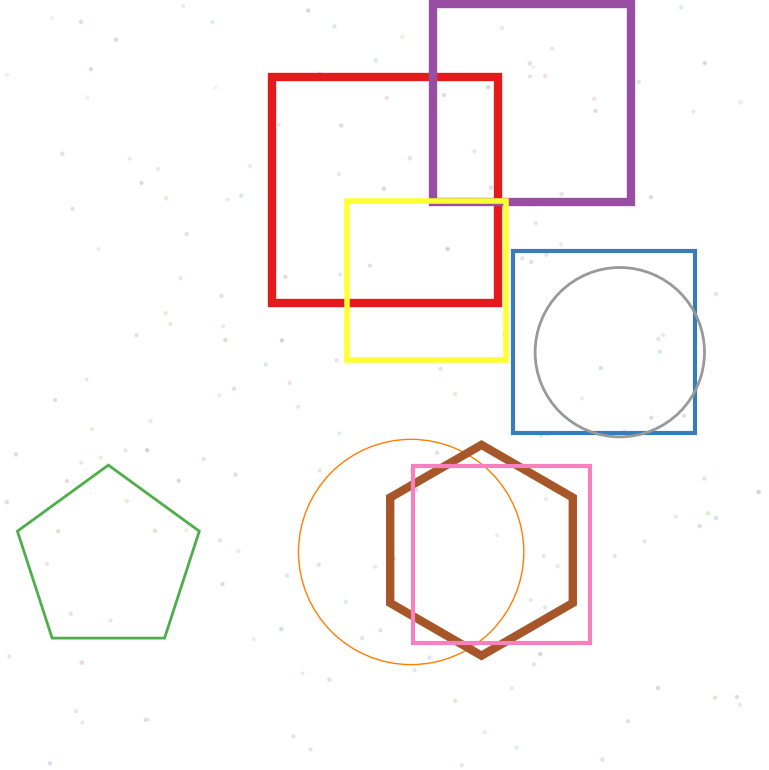[{"shape": "square", "thickness": 3, "radius": 0.73, "center": [0.5, 0.753]}, {"shape": "square", "thickness": 1.5, "radius": 0.59, "center": [0.784, 0.556]}, {"shape": "pentagon", "thickness": 1, "radius": 0.62, "center": [0.141, 0.272]}, {"shape": "square", "thickness": 3, "radius": 0.64, "center": [0.691, 0.866]}, {"shape": "circle", "thickness": 0.5, "radius": 0.73, "center": [0.534, 0.283]}, {"shape": "square", "thickness": 2, "radius": 0.52, "center": [0.554, 0.636]}, {"shape": "hexagon", "thickness": 3, "radius": 0.68, "center": [0.625, 0.285]}, {"shape": "square", "thickness": 1.5, "radius": 0.57, "center": [0.651, 0.28]}, {"shape": "circle", "thickness": 1, "radius": 0.55, "center": [0.805, 0.543]}]